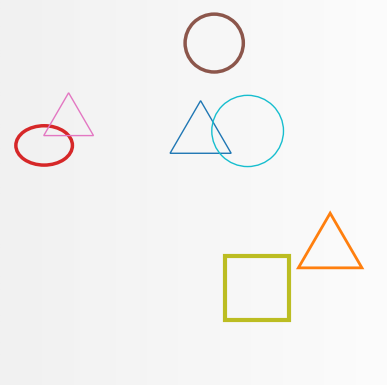[{"shape": "triangle", "thickness": 1, "radius": 0.46, "center": [0.518, 0.647]}, {"shape": "triangle", "thickness": 2, "radius": 0.47, "center": [0.852, 0.352]}, {"shape": "oval", "thickness": 2.5, "radius": 0.37, "center": [0.114, 0.622]}, {"shape": "circle", "thickness": 2.5, "radius": 0.38, "center": [0.553, 0.888]}, {"shape": "triangle", "thickness": 1, "radius": 0.37, "center": [0.177, 0.685]}, {"shape": "square", "thickness": 3, "radius": 0.41, "center": [0.664, 0.252]}, {"shape": "circle", "thickness": 1, "radius": 0.46, "center": [0.639, 0.66]}]